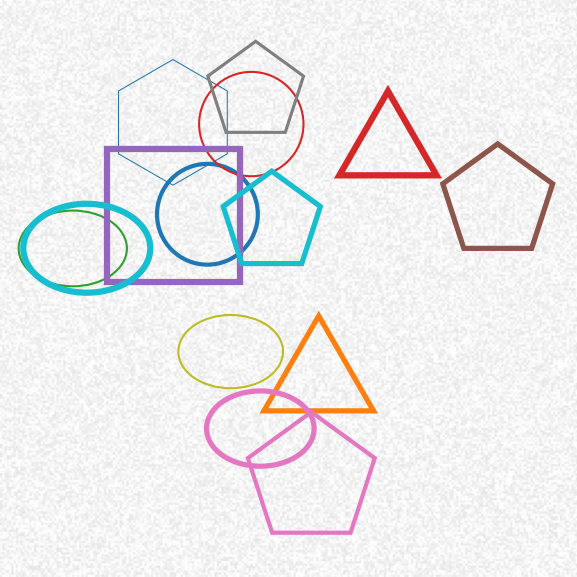[{"shape": "circle", "thickness": 2, "radius": 0.44, "center": [0.359, 0.628]}, {"shape": "hexagon", "thickness": 0.5, "radius": 0.54, "center": [0.299, 0.787]}, {"shape": "triangle", "thickness": 2.5, "radius": 0.55, "center": [0.552, 0.343]}, {"shape": "oval", "thickness": 1, "radius": 0.47, "center": [0.126, 0.569]}, {"shape": "circle", "thickness": 1, "radius": 0.45, "center": [0.435, 0.784]}, {"shape": "triangle", "thickness": 3, "radius": 0.49, "center": [0.672, 0.744]}, {"shape": "square", "thickness": 3, "radius": 0.58, "center": [0.301, 0.626]}, {"shape": "pentagon", "thickness": 2.5, "radius": 0.5, "center": [0.862, 0.65]}, {"shape": "oval", "thickness": 2.5, "radius": 0.47, "center": [0.451, 0.257]}, {"shape": "pentagon", "thickness": 2, "radius": 0.58, "center": [0.539, 0.17]}, {"shape": "pentagon", "thickness": 1.5, "radius": 0.44, "center": [0.443, 0.84]}, {"shape": "oval", "thickness": 1, "radius": 0.45, "center": [0.399, 0.39]}, {"shape": "pentagon", "thickness": 2.5, "radius": 0.44, "center": [0.471, 0.614]}, {"shape": "oval", "thickness": 3, "radius": 0.55, "center": [0.15, 0.569]}]